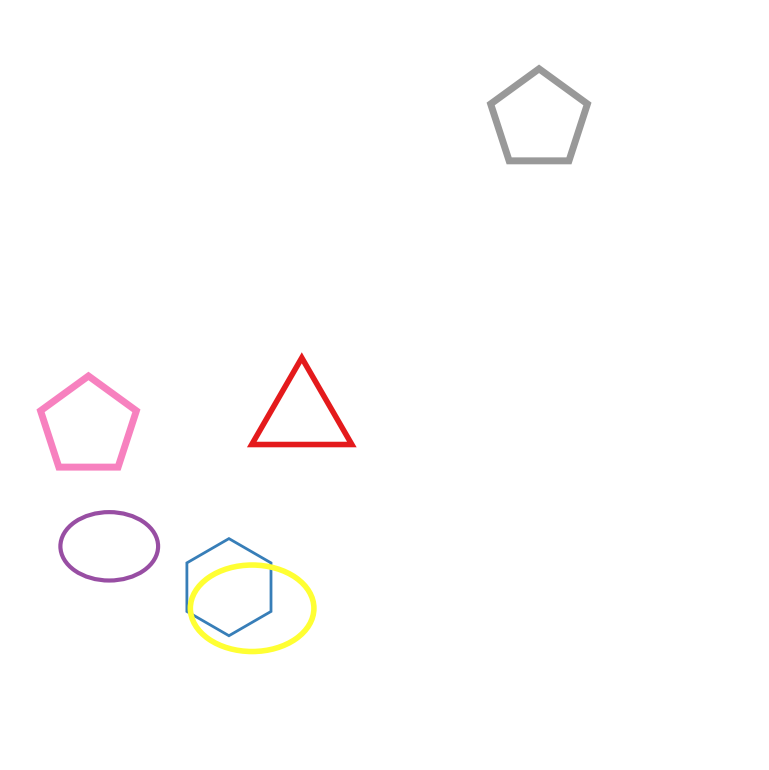[{"shape": "triangle", "thickness": 2, "radius": 0.38, "center": [0.392, 0.46]}, {"shape": "hexagon", "thickness": 1, "radius": 0.32, "center": [0.297, 0.237]}, {"shape": "oval", "thickness": 1.5, "radius": 0.32, "center": [0.142, 0.29]}, {"shape": "oval", "thickness": 2, "radius": 0.4, "center": [0.327, 0.21]}, {"shape": "pentagon", "thickness": 2.5, "radius": 0.33, "center": [0.115, 0.446]}, {"shape": "pentagon", "thickness": 2.5, "radius": 0.33, "center": [0.7, 0.845]}]